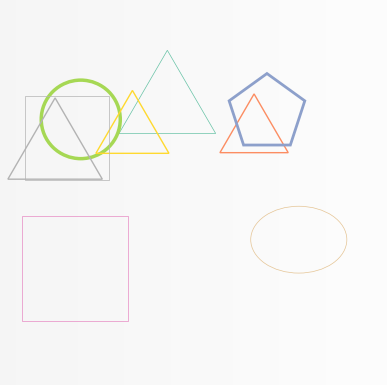[{"shape": "triangle", "thickness": 0.5, "radius": 0.72, "center": [0.432, 0.725]}, {"shape": "triangle", "thickness": 1, "radius": 0.51, "center": [0.656, 0.654]}, {"shape": "pentagon", "thickness": 2, "radius": 0.51, "center": [0.689, 0.706]}, {"shape": "square", "thickness": 0.5, "radius": 0.68, "center": [0.193, 0.302]}, {"shape": "circle", "thickness": 2.5, "radius": 0.51, "center": [0.208, 0.69]}, {"shape": "triangle", "thickness": 1, "radius": 0.54, "center": [0.342, 0.656]}, {"shape": "oval", "thickness": 0.5, "radius": 0.62, "center": [0.771, 0.378]}, {"shape": "triangle", "thickness": 1, "radius": 0.7, "center": [0.142, 0.605]}, {"shape": "square", "thickness": 0.5, "radius": 0.54, "center": [0.174, 0.642]}]